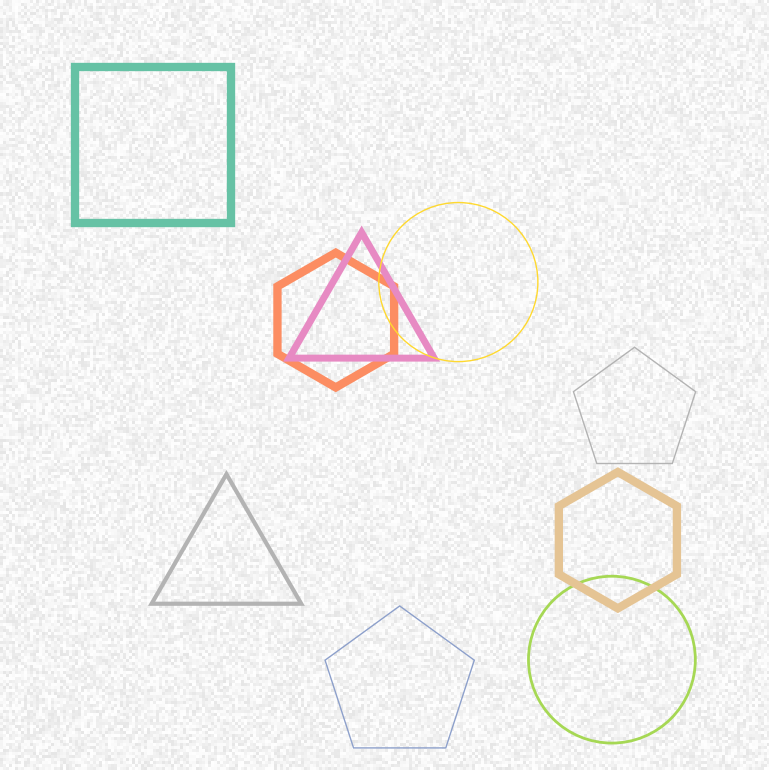[{"shape": "square", "thickness": 3, "radius": 0.5, "center": [0.199, 0.812]}, {"shape": "hexagon", "thickness": 3, "radius": 0.44, "center": [0.436, 0.584]}, {"shape": "pentagon", "thickness": 0.5, "radius": 0.51, "center": [0.519, 0.111]}, {"shape": "triangle", "thickness": 2.5, "radius": 0.54, "center": [0.47, 0.589]}, {"shape": "circle", "thickness": 1, "radius": 0.54, "center": [0.795, 0.143]}, {"shape": "circle", "thickness": 0.5, "radius": 0.52, "center": [0.595, 0.634]}, {"shape": "hexagon", "thickness": 3, "radius": 0.44, "center": [0.802, 0.298]}, {"shape": "triangle", "thickness": 1.5, "radius": 0.56, "center": [0.294, 0.272]}, {"shape": "pentagon", "thickness": 0.5, "radius": 0.42, "center": [0.824, 0.466]}]